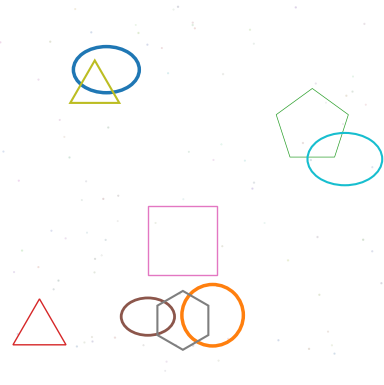[{"shape": "oval", "thickness": 2.5, "radius": 0.43, "center": [0.276, 0.819]}, {"shape": "circle", "thickness": 2.5, "radius": 0.4, "center": [0.552, 0.181]}, {"shape": "pentagon", "thickness": 0.5, "radius": 0.49, "center": [0.811, 0.672]}, {"shape": "triangle", "thickness": 1, "radius": 0.4, "center": [0.103, 0.144]}, {"shape": "oval", "thickness": 2, "radius": 0.35, "center": [0.384, 0.178]}, {"shape": "square", "thickness": 1, "radius": 0.45, "center": [0.475, 0.376]}, {"shape": "hexagon", "thickness": 1.5, "radius": 0.38, "center": [0.475, 0.168]}, {"shape": "triangle", "thickness": 1.5, "radius": 0.37, "center": [0.246, 0.769]}, {"shape": "oval", "thickness": 1.5, "radius": 0.49, "center": [0.896, 0.587]}]